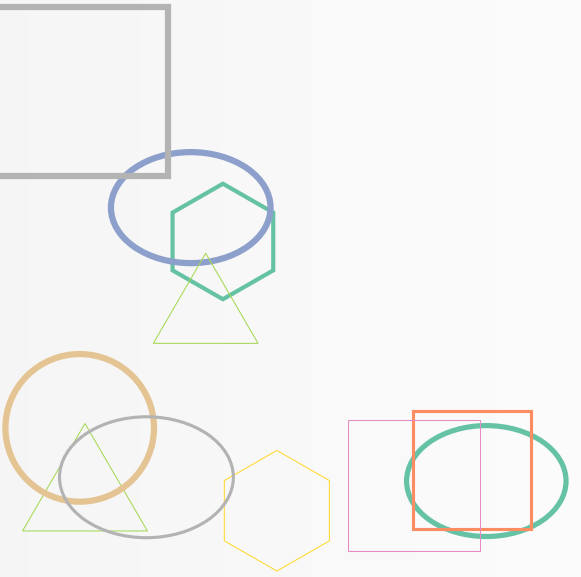[{"shape": "oval", "thickness": 2.5, "radius": 0.69, "center": [0.837, 0.166]}, {"shape": "hexagon", "thickness": 2, "radius": 0.5, "center": [0.383, 0.581]}, {"shape": "square", "thickness": 1.5, "radius": 0.51, "center": [0.812, 0.186]}, {"shape": "oval", "thickness": 3, "radius": 0.69, "center": [0.328, 0.64]}, {"shape": "square", "thickness": 0.5, "radius": 0.57, "center": [0.712, 0.158]}, {"shape": "triangle", "thickness": 0.5, "radius": 0.52, "center": [0.354, 0.457]}, {"shape": "triangle", "thickness": 0.5, "radius": 0.62, "center": [0.146, 0.142]}, {"shape": "hexagon", "thickness": 0.5, "radius": 0.52, "center": [0.476, 0.115]}, {"shape": "circle", "thickness": 3, "radius": 0.64, "center": [0.137, 0.258]}, {"shape": "square", "thickness": 3, "radius": 0.73, "center": [0.143, 0.84]}, {"shape": "oval", "thickness": 1.5, "radius": 0.75, "center": [0.252, 0.173]}]